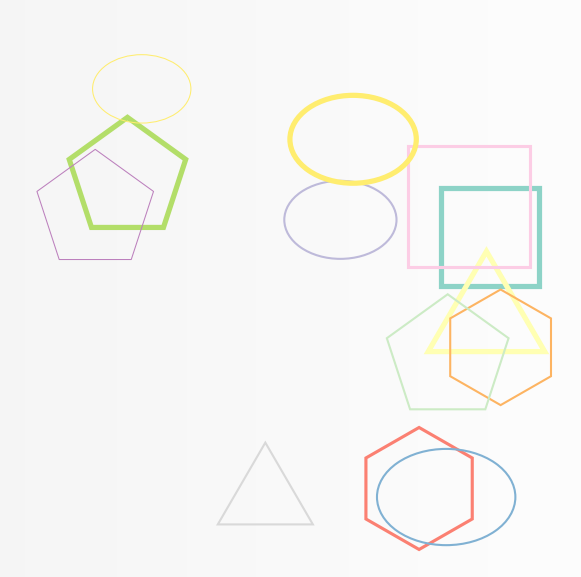[{"shape": "square", "thickness": 2.5, "radius": 0.42, "center": [0.843, 0.589]}, {"shape": "triangle", "thickness": 2.5, "radius": 0.58, "center": [0.837, 0.448]}, {"shape": "oval", "thickness": 1, "radius": 0.48, "center": [0.586, 0.618]}, {"shape": "hexagon", "thickness": 1.5, "radius": 0.53, "center": [0.721, 0.153]}, {"shape": "oval", "thickness": 1, "radius": 0.6, "center": [0.768, 0.138]}, {"shape": "hexagon", "thickness": 1, "radius": 0.5, "center": [0.861, 0.398]}, {"shape": "pentagon", "thickness": 2.5, "radius": 0.53, "center": [0.219, 0.691]}, {"shape": "square", "thickness": 1.5, "radius": 0.52, "center": [0.807, 0.642]}, {"shape": "triangle", "thickness": 1, "radius": 0.47, "center": [0.456, 0.138]}, {"shape": "pentagon", "thickness": 0.5, "radius": 0.53, "center": [0.164, 0.635]}, {"shape": "pentagon", "thickness": 1, "radius": 0.55, "center": [0.77, 0.379]}, {"shape": "oval", "thickness": 0.5, "radius": 0.42, "center": [0.244, 0.845]}, {"shape": "oval", "thickness": 2.5, "radius": 0.54, "center": [0.607, 0.758]}]